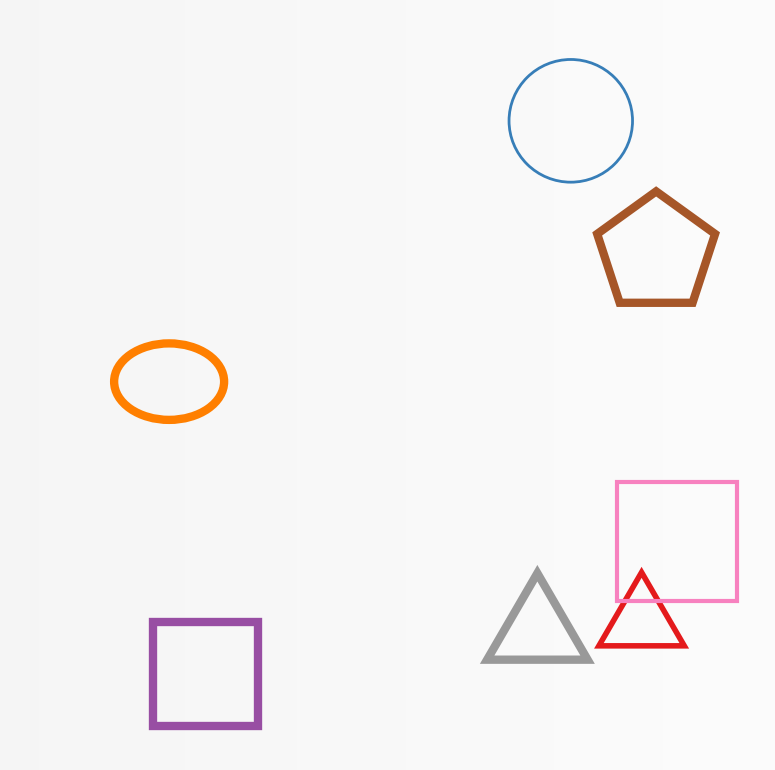[{"shape": "triangle", "thickness": 2, "radius": 0.32, "center": [0.828, 0.193]}, {"shape": "circle", "thickness": 1, "radius": 0.4, "center": [0.736, 0.843]}, {"shape": "square", "thickness": 3, "radius": 0.34, "center": [0.265, 0.124]}, {"shape": "oval", "thickness": 3, "radius": 0.35, "center": [0.218, 0.504]}, {"shape": "pentagon", "thickness": 3, "radius": 0.4, "center": [0.847, 0.671]}, {"shape": "square", "thickness": 1.5, "radius": 0.39, "center": [0.874, 0.297]}, {"shape": "triangle", "thickness": 3, "radius": 0.37, "center": [0.693, 0.181]}]